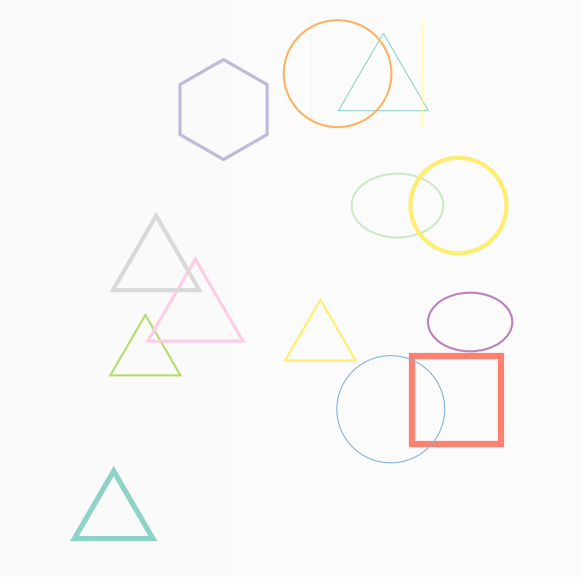[{"shape": "triangle", "thickness": 2.5, "radius": 0.39, "center": [0.196, 0.106]}, {"shape": "triangle", "thickness": 0.5, "radius": 0.45, "center": [0.66, 0.852]}, {"shape": "square", "thickness": 0.5, "radius": 0.48, "center": [0.631, 0.875]}, {"shape": "hexagon", "thickness": 1.5, "radius": 0.43, "center": [0.385, 0.809]}, {"shape": "square", "thickness": 3, "radius": 0.38, "center": [0.786, 0.307]}, {"shape": "circle", "thickness": 0.5, "radius": 0.46, "center": [0.672, 0.291]}, {"shape": "circle", "thickness": 1, "radius": 0.46, "center": [0.581, 0.872]}, {"shape": "triangle", "thickness": 1, "radius": 0.35, "center": [0.25, 0.384]}, {"shape": "triangle", "thickness": 1.5, "radius": 0.47, "center": [0.336, 0.456]}, {"shape": "triangle", "thickness": 2, "radius": 0.43, "center": [0.269, 0.54]}, {"shape": "oval", "thickness": 1, "radius": 0.36, "center": [0.809, 0.442]}, {"shape": "oval", "thickness": 1, "radius": 0.39, "center": [0.684, 0.643]}, {"shape": "circle", "thickness": 2, "radius": 0.41, "center": [0.789, 0.643]}, {"shape": "triangle", "thickness": 1, "radius": 0.35, "center": [0.551, 0.41]}]